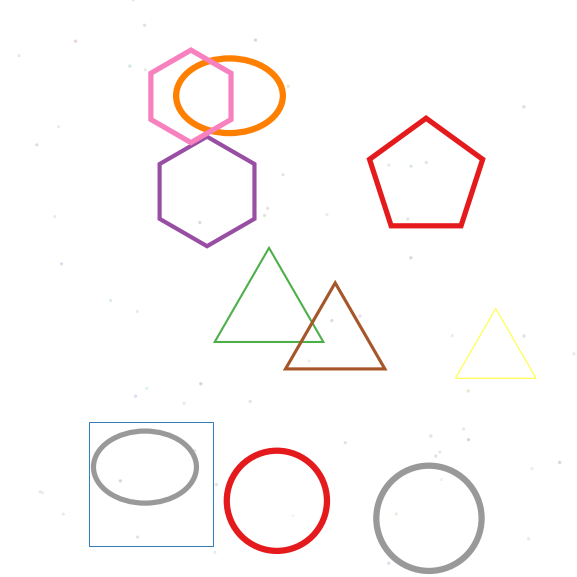[{"shape": "circle", "thickness": 3, "radius": 0.43, "center": [0.479, 0.132]}, {"shape": "pentagon", "thickness": 2.5, "radius": 0.51, "center": [0.738, 0.691]}, {"shape": "square", "thickness": 0.5, "radius": 0.54, "center": [0.262, 0.161]}, {"shape": "triangle", "thickness": 1, "radius": 0.54, "center": [0.466, 0.461]}, {"shape": "hexagon", "thickness": 2, "radius": 0.47, "center": [0.358, 0.668]}, {"shape": "oval", "thickness": 3, "radius": 0.46, "center": [0.397, 0.833]}, {"shape": "triangle", "thickness": 0.5, "radius": 0.4, "center": [0.858, 0.384]}, {"shape": "triangle", "thickness": 1.5, "radius": 0.5, "center": [0.58, 0.41]}, {"shape": "hexagon", "thickness": 2.5, "radius": 0.4, "center": [0.331, 0.832]}, {"shape": "oval", "thickness": 2.5, "radius": 0.45, "center": [0.251, 0.19]}, {"shape": "circle", "thickness": 3, "radius": 0.46, "center": [0.743, 0.102]}]